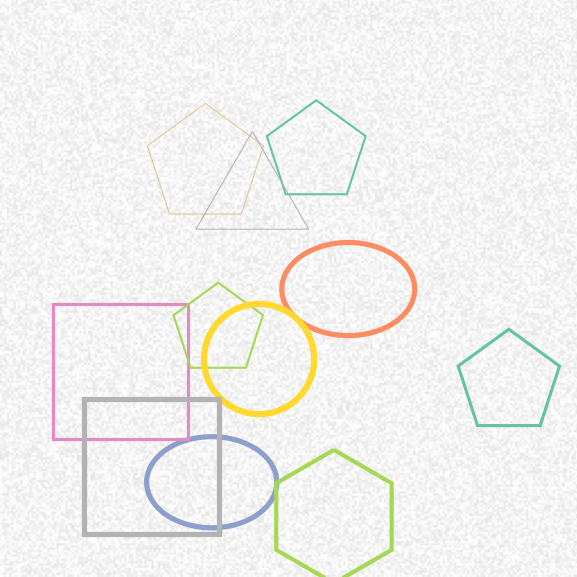[{"shape": "pentagon", "thickness": 1.5, "radius": 0.46, "center": [0.881, 0.337]}, {"shape": "pentagon", "thickness": 1, "radius": 0.45, "center": [0.548, 0.736]}, {"shape": "oval", "thickness": 2.5, "radius": 0.58, "center": [0.603, 0.499]}, {"shape": "oval", "thickness": 2.5, "radius": 0.56, "center": [0.367, 0.164]}, {"shape": "square", "thickness": 1.5, "radius": 0.58, "center": [0.209, 0.356]}, {"shape": "pentagon", "thickness": 1, "radius": 0.41, "center": [0.378, 0.428]}, {"shape": "hexagon", "thickness": 2, "radius": 0.58, "center": [0.578, 0.105]}, {"shape": "circle", "thickness": 3, "radius": 0.48, "center": [0.449, 0.377]}, {"shape": "pentagon", "thickness": 0.5, "radius": 0.53, "center": [0.356, 0.714]}, {"shape": "square", "thickness": 2.5, "radius": 0.58, "center": [0.262, 0.191]}, {"shape": "triangle", "thickness": 0.5, "radius": 0.56, "center": [0.437, 0.659]}]